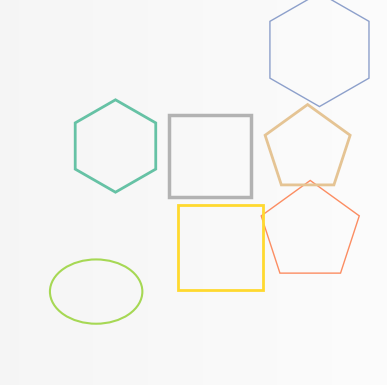[{"shape": "hexagon", "thickness": 2, "radius": 0.6, "center": [0.298, 0.621]}, {"shape": "pentagon", "thickness": 1, "radius": 0.67, "center": [0.801, 0.398]}, {"shape": "hexagon", "thickness": 1, "radius": 0.74, "center": [0.824, 0.871]}, {"shape": "oval", "thickness": 1.5, "radius": 0.6, "center": [0.248, 0.243]}, {"shape": "square", "thickness": 2, "radius": 0.55, "center": [0.569, 0.356]}, {"shape": "pentagon", "thickness": 2, "radius": 0.58, "center": [0.794, 0.613]}, {"shape": "square", "thickness": 2.5, "radius": 0.53, "center": [0.542, 0.595]}]